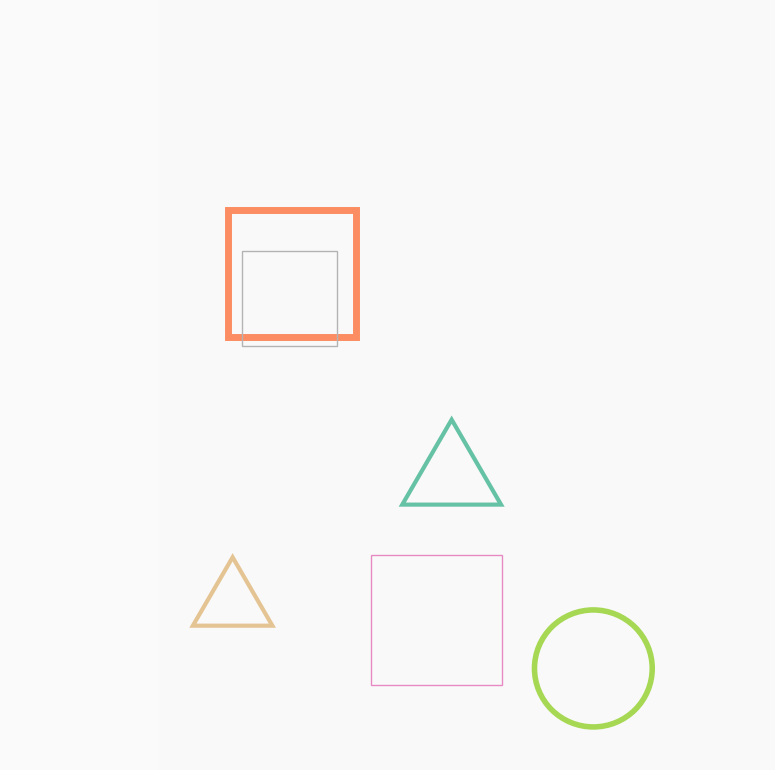[{"shape": "triangle", "thickness": 1.5, "radius": 0.37, "center": [0.583, 0.381]}, {"shape": "square", "thickness": 2.5, "radius": 0.41, "center": [0.377, 0.645]}, {"shape": "square", "thickness": 0.5, "radius": 0.42, "center": [0.563, 0.195]}, {"shape": "circle", "thickness": 2, "radius": 0.38, "center": [0.766, 0.132]}, {"shape": "triangle", "thickness": 1.5, "radius": 0.3, "center": [0.3, 0.217]}, {"shape": "square", "thickness": 0.5, "radius": 0.31, "center": [0.373, 0.613]}]